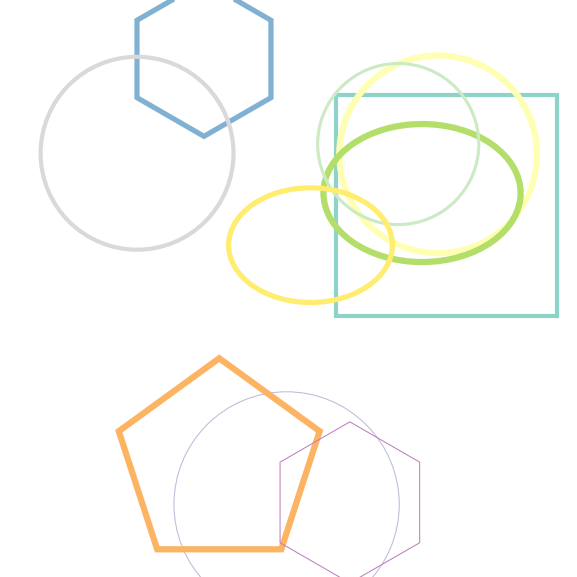[{"shape": "square", "thickness": 2, "radius": 0.96, "center": [0.773, 0.644]}, {"shape": "circle", "thickness": 3, "radius": 0.86, "center": [0.759, 0.732]}, {"shape": "circle", "thickness": 0.5, "radius": 0.98, "center": [0.496, 0.126]}, {"shape": "hexagon", "thickness": 2.5, "radius": 0.67, "center": [0.353, 0.897]}, {"shape": "pentagon", "thickness": 3, "radius": 0.91, "center": [0.38, 0.196]}, {"shape": "oval", "thickness": 3, "radius": 0.85, "center": [0.731, 0.665]}, {"shape": "circle", "thickness": 2, "radius": 0.83, "center": [0.237, 0.734]}, {"shape": "hexagon", "thickness": 0.5, "radius": 0.7, "center": [0.606, 0.129]}, {"shape": "circle", "thickness": 1.5, "radius": 0.7, "center": [0.69, 0.75]}, {"shape": "oval", "thickness": 2.5, "radius": 0.71, "center": [0.538, 0.575]}]